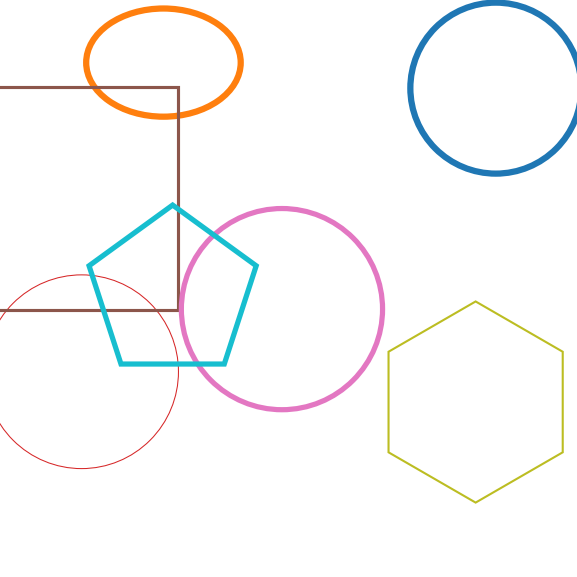[{"shape": "circle", "thickness": 3, "radius": 0.74, "center": [0.859, 0.847]}, {"shape": "oval", "thickness": 3, "radius": 0.67, "center": [0.283, 0.891]}, {"shape": "circle", "thickness": 0.5, "radius": 0.84, "center": [0.141, 0.355]}, {"shape": "square", "thickness": 1.5, "radius": 0.97, "center": [0.116, 0.655]}, {"shape": "circle", "thickness": 2.5, "radius": 0.87, "center": [0.488, 0.464]}, {"shape": "hexagon", "thickness": 1, "radius": 0.87, "center": [0.824, 0.303]}, {"shape": "pentagon", "thickness": 2.5, "radius": 0.76, "center": [0.299, 0.492]}]